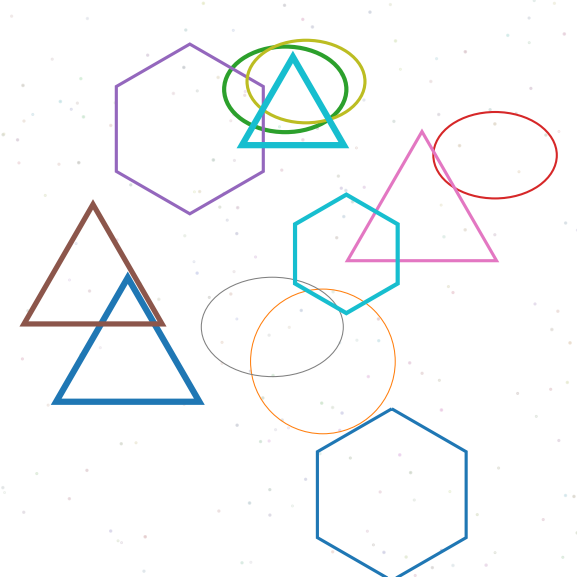[{"shape": "hexagon", "thickness": 1.5, "radius": 0.74, "center": [0.678, 0.143]}, {"shape": "triangle", "thickness": 3, "radius": 0.72, "center": [0.221, 0.375]}, {"shape": "circle", "thickness": 0.5, "radius": 0.63, "center": [0.559, 0.373]}, {"shape": "oval", "thickness": 2, "radius": 0.53, "center": [0.494, 0.844]}, {"shape": "oval", "thickness": 1, "radius": 0.53, "center": [0.857, 0.73]}, {"shape": "hexagon", "thickness": 1.5, "radius": 0.73, "center": [0.329, 0.776]}, {"shape": "triangle", "thickness": 2.5, "radius": 0.69, "center": [0.161, 0.507]}, {"shape": "triangle", "thickness": 1.5, "radius": 0.75, "center": [0.731, 0.622]}, {"shape": "oval", "thickness": 0.5, "radius": 0.61, "center": [0.472, 0.433]}, {"shape": "oval", "thickness": 1.5, "radius": 0.51, "center": [0.53, 0.858]}, {"shape": "triangle", "thickness": 3, "radius": 0.51, "center": [0.507, 0.799]}, {"shape": "hexagon", "thickness": 2, "radius": 0.51, "center": [0.6, 0.56]}]